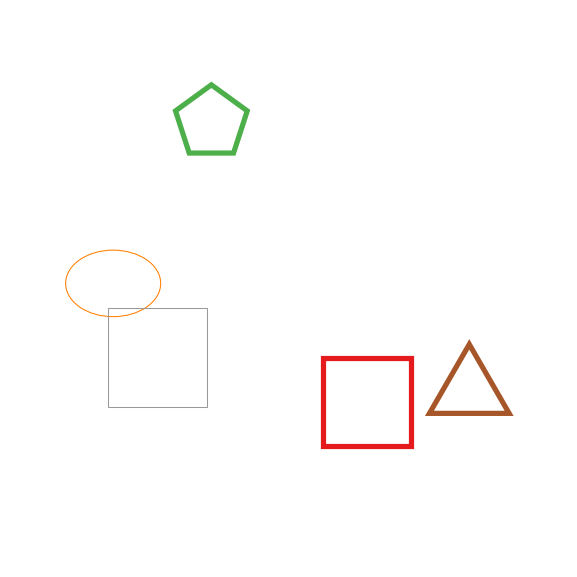[{"shape": "square", "thickness": 2.5, "radius": 0.38, "center": [0.635, 0.303]}, {"shape": "pentagon", "thickness": 2.5, "radius": 0.33, "center": [0.366, 0.787]}, {"shape": "oval", "thickness": 0.5, "radius": 0.41, "center": [0.196, 0.508]}, {"shape": "triangle", "thickness": 2.5, "radius": 0.4, "center": [0.813, 0.323]}, {"shape": "square", "thickness": 0.5, "radius": 0.43, "center": [0.272, 0.38]}]